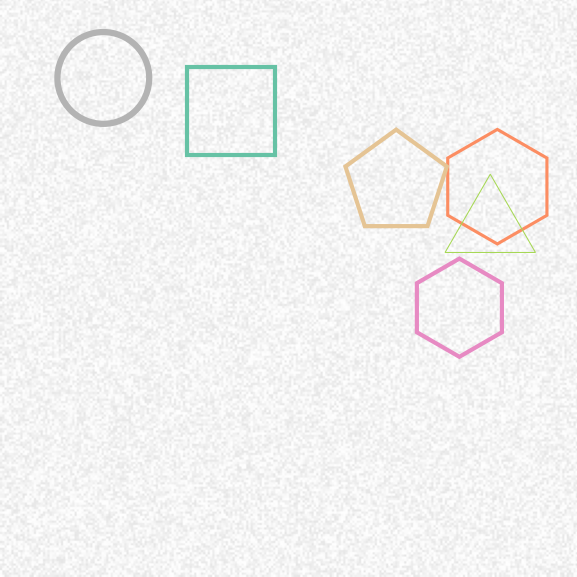[{"shape": "square", "thickness": 2, "radius": 0.38, "center": [0.4, 0.807]}, {"shape": "hexagon", "thickness": 1.5, "radius": 0.5, "center": [0.861, 0.676]}, {"shape": "hexagon", "thickness": 2, "radius": 0.43, "center": [0.795, 0.466]}, {"shape": "triangle", "thickness": 0.5, "radius": 0.45, "center": [0.849, 0.607]}, {"shape": "pentagon", "thickness": 2, "radius": 0.46, "center": [0.686, 0.682]}, {"shape": "circle", "thickness": 3, "radius": 0.4, "center": [0.179, 0.864]}]